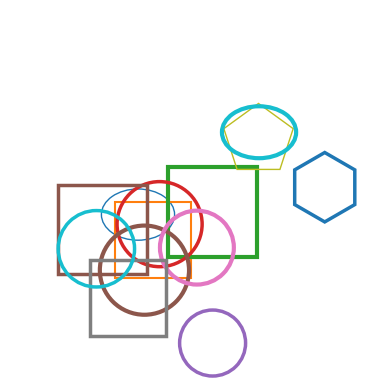[{"shape": "oval", "thickness": 1, "radius": 0.48, "center": [0.358, 0.443]}, {"shape": "hexagon", "thickness": 2.5, "radius": 0.45, "center": [0.843, 0.514]}, {"shape": "square", "thickness": 1.5, "radius": 0.49, "center": [0.397, 0.377]}, {"shape": "square", "thickness": 3, "radius": 0.58, "center": [0.552, 0.45]}, {"shape": "circle", "thickness": 2.5, "radius": 0.55, "center": [0.415, 0.418]}, {"shape": "circle", "thickness": 2.5, "radius": 0.43, "center": [0.552, 0.109]}, {"shape": "circle", "thickness": 3, "radius": 0.58, "center": [0.375, 0.298]}, {"shape": "square", "thickness": 2.5, "radius": 0.58, "center": [0.266, 0.404]}, {"shape": "circle", "thickness": 3, "radius": 0.48, "center": [0.511, 0.357]}, {"shape": "square", "thickness": 2.5, "radius": 0.5, "center": [0.332, 0.226]}, {"shape": "pentagon", "thickness": 1, "radius": 0.47, "center": [0.671, 0.637]}, {"shape": "circle", "thickness": 2.5, "radius": 0.5, "center": [0.25, 0.354]}, {"shape": "oval", "thickness": 3, "radius": 0.48, "center": [0.673, 0.657]}]